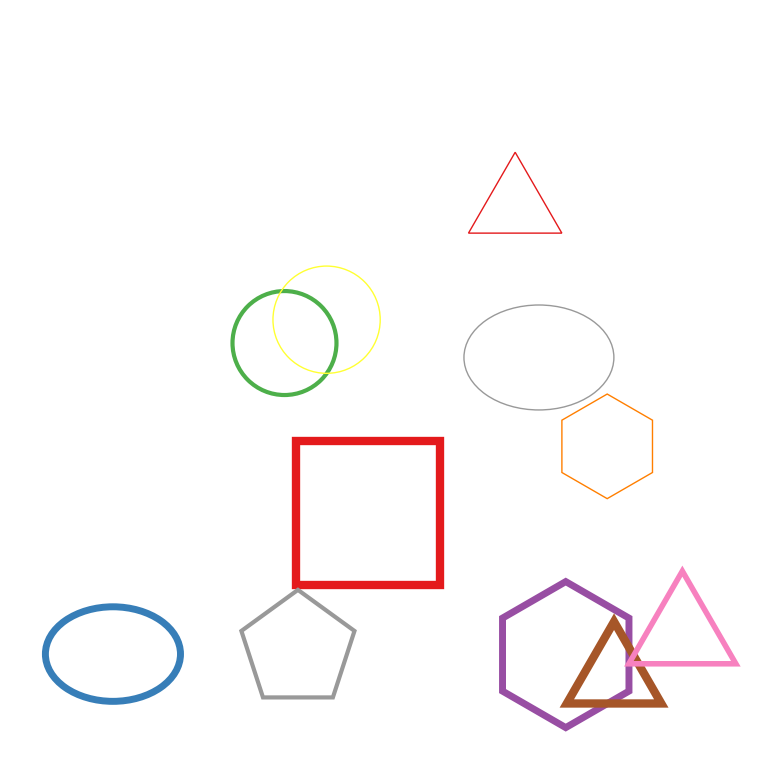[{"shape": "square", "thickness": 3, "radius": 0.47, "center": [0.478, 0.333]}, {"shape": "triangle", "thickness": 0.5, "radius": 0.35, "center": [0.669, 0.732]}, {"shape": "oval", "thickness": 2.5, "radius": 0.44, "center": [0.147, 0.151]}, {"shape": "circle", "thickness": 1.5, "radius": 0.34, "center": [0.369, 0.554]}, {"shape": "hexagon", "thickness": 2.5, "radius": 0.47, "center": [0.735, 0.15]}, {"shape": "hexagon", "thickness": 0.5, "radius": 0.34, "center": [0.789, 0.42]}, {"shape": "circle", "thickness": 0.5, "radius": 0.35, "center": [0.424, 0.585]}, {"shape": "triangle", "thickness": 3, "radius": 0.35, "center": [0.797, 0.122]}, {"shape": "triangle", "thickness": 2, "radius": 0.4, "center": [0.886, 0.178]}, {"shape": "pentagon", "thickness": 1.5, "radius": 0.39, "center": [0.387, 0.157]}, {"shape": "oval", "thickness": 0.5, "radius": 0.49, "center": [0.7, 0.536]}]